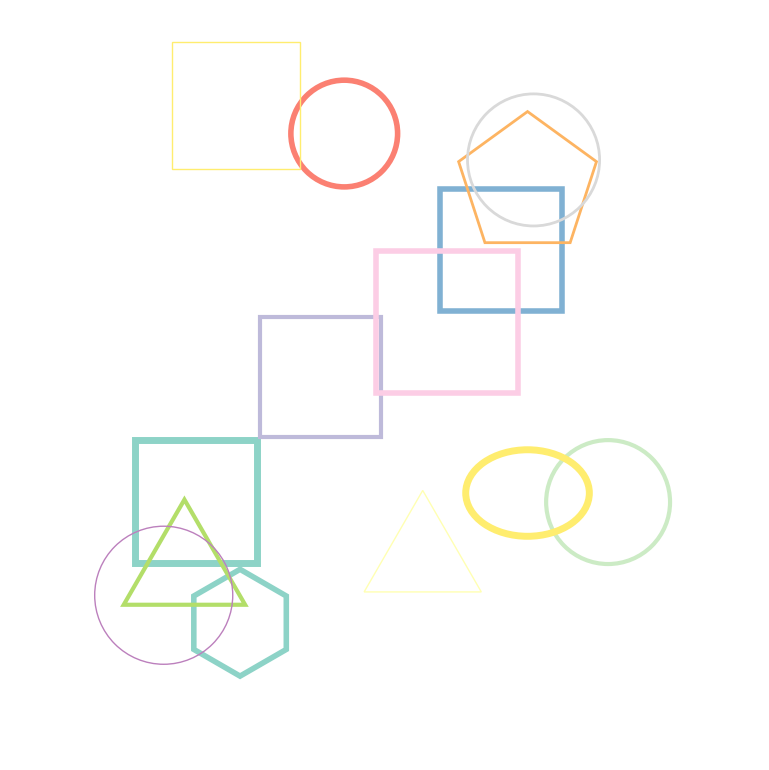[{"shape": "square", "thickness": 2.5, "radius": 0.4, "center": [0.254, 0.349]}, {"shape": "hexagon", "thickness": 2, "radius": 0.35, "center": [0.312, 0.191]}, {"shape": "triangle", "thickness": 0.5, "radius": 0.44, "center": [0.549, 0.275]}, {"shape": "square", "thickness": 1.5, "radius": 0.39, "center": [0.416, 0.51]}, {"shape": "circle", "thickness": 2, "radius": 0.35, "center": [0.447, 0.827]}, {"shape": "square", "thickness": 2, "radius": 0.4, "center": [0.651, 0.675]}, {"shape": "pentagon", "thickness": 1, "radius": 0.47, "center": [0.685, 0.761]}, {"shape": "triangle", "thickness": 1.5, "radius": 0.46, "center": [0.24, 0.26]}, {"shape": "square", "thickness": 2, "radius": 0.46, "center": [0.58, 0.582]}, {"shape": "circle", "thickness": 1, "radius": 0.43, "center": [0.693, 0.792]}, {"shape": "circle", "thickness": 0.5, "radius": 0.45, "center": [0.213, 0.227]}, {"shape": "circle", "thickness": 1.5, "radius": 0.4, "center": [0.79, 0.348]}, {"shape": "square", "thickness": 0.5, "radius": 0.41, "center": [0.306, 0.863]}, {"shape": "oval", "thickness": 2.5, "radius": 0.4, "center": [0.685, 0.36]}]